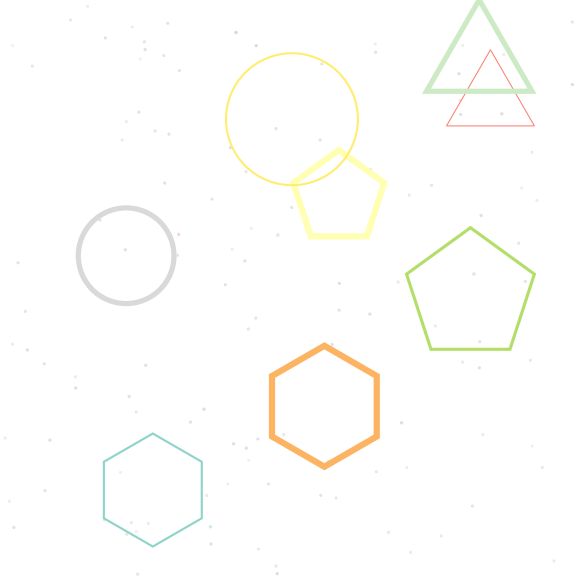[{"shape": "hexagon", "thickness": 1, "radius": 0.49, "center": [0.265, 0.151]}, {"shape": "pentagon", "thickness": 3, "radius": 0.41, "center": [0.587, 0.657]}, {"shape": "triangle", "thickness": 0.5, "radius": 0.44, "center": [0.849, 0.825]}, {"shape": "hexagon", "thickness": 3, "radius": 0.52, "center": [0.562, 0.296]}, {"shape": "pentagon", "thickness": 1.5, "radius": 0.58, "center": [0.815, 0.488]}, {"shape": "circle", "thickness": 2.5, "radius": 0.41, "center": [0.218, 0.556]}, {"shape": "triangle", "thickness": 2.5, "radius": 0.53, "center": [0.83, 0.894]}, {"shape": "circle", "thickness": 1, "radius": 0.57, "center": [0.506, 0.793]}]